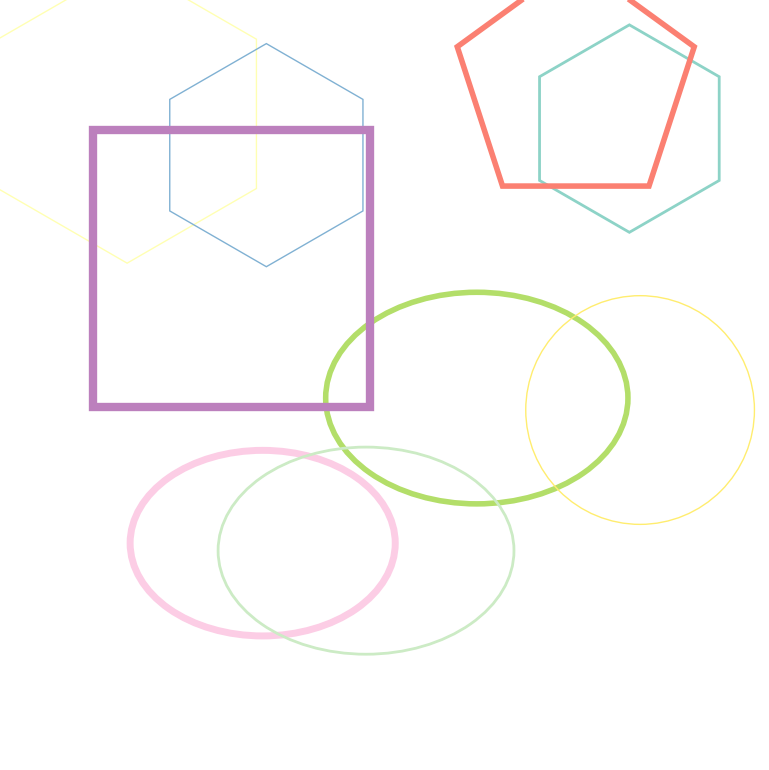[{"shape": "hexagon", "thickness": 1, "radius": 0.67, "center": [0.817, 0.833]}, {"shape": "hexagon", "thickness": 0.5, "radius": 0.97, "center": [0.165, 0.852]}, {"shape": "pentagon", "thickness": 2, "radius": 0.81, "center": [0.748, 0.889]}, {"shape": "hexagon", "thickness": 0.5, "radius": 0.72, "center": [0.346, 0.798]}, {"shape": "oval", "thickness": 2, "radius": 0.98, "center": [0.619, 0.483]}, {"shape": "oval", "thickness": 2.5, "radius": 0.86, "center": [0.341, 0.295]}, {"shape": "square", "thickness": 3, "radius": 0.9, "center": [0.301, 0.652]}, {"shape": "oval", "thickness": 1, "radius": 0.96, "center": [0.475, 0.285]}, {"shape": "circle", "thickness": 0.5, "radius": 0.74, "center": [0.831, 0.467]}]